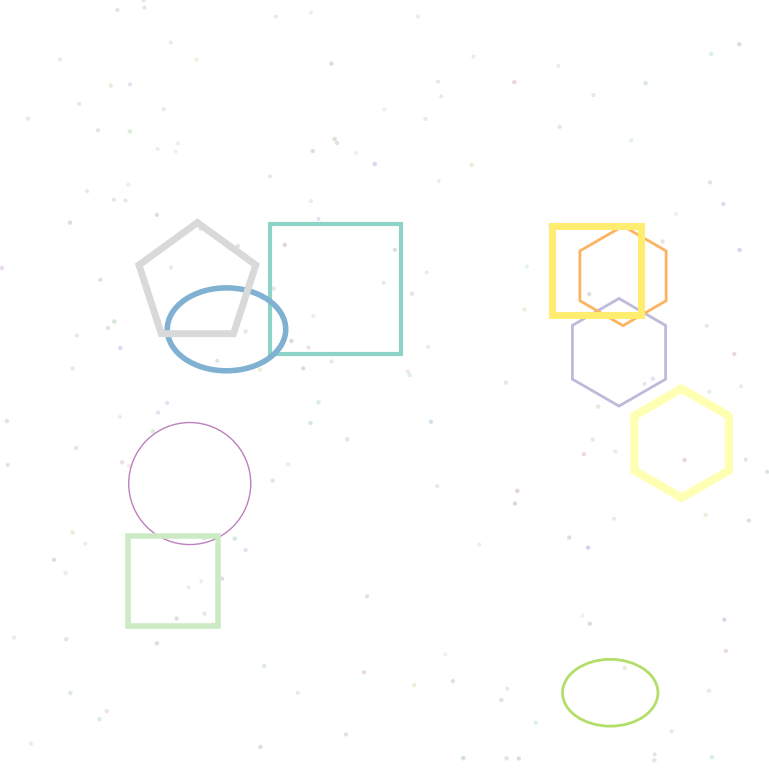[{"shape": "square", "thickness": 1.5, "radius": 0.42, "center": [0.436, 0.625]}, {"shape": "hexagon", "thickness": 3, "radius": 0.35, "center": [0.885, 0.424]}, {"shape": "hexagon", "thickness": 1, "radius": 0.35, "center": [0.804, 0.542]}, {"shape": "oval", "thickness": 2, "radius": 0.38, "center": [0.294, 0.572]}, {"shape": "hexagon", "thickness": 1, "radius": 0.32, "center": [0.809, 0.642]}, {"shape": "oval", "thickness": 1, "radius": 0.31, "center": [0.793, 0.1]}, {"shape": "pentagon", "thickness": 2.5, "radius": 0.4, "center": [0.256, 0.631]}, {"shape": "circle", "thickness": 0.5, "radius": 0.4, "center": [0.246, 0.372]}, {"shape": "square", "thickness": 2, "radius": 0.29, "center": [0.225, 0.245]}, {"shape": "square", "thickness": 2.5, "radius": 0.29, "center": [0.775, 0.649]}]